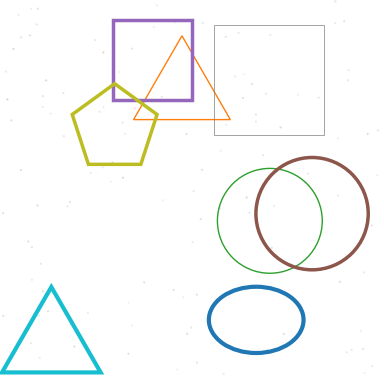[{"shape": "oval", "thickness": 3, "radius": 0.61, "center": [0.665, 0.169]}, {"shape": "triangle", "thickness": 1, "radius": 0.73, "center": [0.473, 0.762]}, {"shape": "circle", "thickness": 1, "radius": 0.68, "center": [0.701, 0.426]}, {"shape": "square", "thickness": 2.5, "radius": 0.52, "center": [0.396, 0.843]}, {"shape": "circle", "thickness": 2.5, "radius": 0.73, "center": [0.811, 0.445]}, {"shape": "square", "thickness": 0.5, "radius": 0.72, "center": [0.698, 0.792]}, {"shape": "pentagon", "thickness": 2.5, "radius": 0.58, "center": [0.298, 0.667]}, {"shape": "triangle", "thickness": 3, "radius": 0.74, "center": [0.133, 0.107]}]